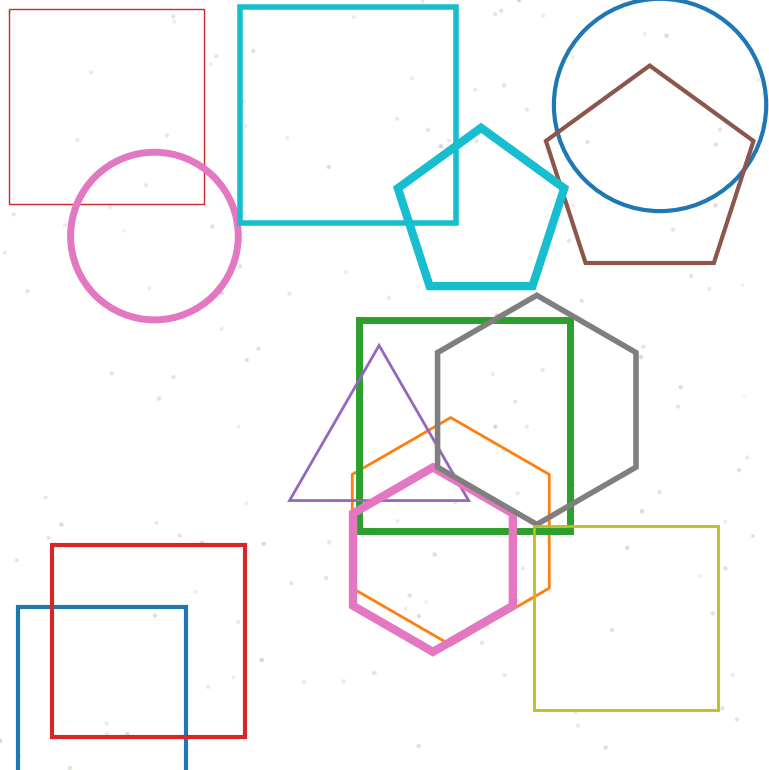[{"shape": "square", "thickness": 1.5, "radius": 0.54, "center": [0.132, 0.104]}, {"shape": "circle", "thickness": 1.5, "radius": 0.69, "center": [0.857, 0.864]}, {"shape": "hexagon", "thickness": 1, "radius": 0.74, "center": [0.585, 0.31]}, {"shape": "square", "thickness": 2.5, "radius": 0.68, "center": [0.604, 0.448]}, {"shape": "square", "thickness": 1.5, "radius": 0.63, "center": [0.193, 0.168]}, {"shape": "square", "thickness": 0.5, "radius": 0.63, "center": [0.139, 0.862]}, {"shape": "triangle", "thickness": 1, "radius": 0.67, "center": [0.492, 0.417]}, {"shape": "pentagon", "thickness": 1.5, "radius": 0.71, "center": [0.844, 0.773]}, {"shape": "circle", "thickness": 2.5, "radius": 0.54, "center": [0.201, 0.693]}, {"shape": "hexagon", "thickness": 3, "radius": 0.6, "center": [0.562, 0.273]}, {"shape": "hexagon", "thickness": 2, "radius": 0.74, "center": [0.697, 0.468]}, {"shape": "square", "thickness": 1, "radius": 0.6, "center": [0.813, 0.198]}, {"shape": "square", "thickness": 2, "radius": 0.7, "center": [0.452, 0.85]}, {"shape": "pentagon", "thickness": 3, "radius": 0.57, "center": [0.625, 0.72]}]